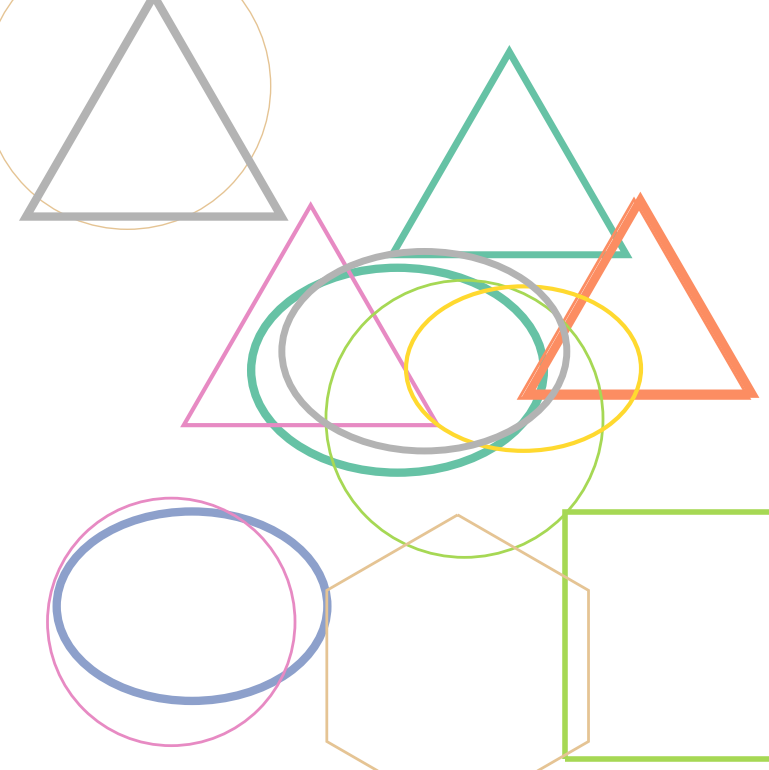[{"shape": "oval", "thickness": 3, "radius": 0.95, "center": [0.516, 0.519]}, {"shape": "triangle", "thickness": 2.5, "radius": 0.88, "center": [0.662, 0.757]}, {"shape": "triangle", "thickness": 1, "radius": 0.86, "center": [0.823, 0.569]}, {"shape": "triangle", "thickness": 3, "radius": 0.84, "center": [0.832, 0.573]}, {"shape": "oval", "thickness": 3, "radius": 0.88, "center": [0.249, 0.213]}, {"shape": "circle", "thickness": 1, "radius": 0.8, "center": [0.222, 0.192]}, {"shape": "triangle", "thickness": 1.5, "radius": 0.95, "center": [0.403, 0.543]}, {"shape": "square", "thickness": 2, "radius": 0.8, "center": [0.894, 0.175]}, {"shape": "circle", "thickness": 1, "radius": 0.9, "center": [0.603, 0.456]}, {"shape": "oval", "thickness": 1.5, "radius": 0.76, "center": [0.68, 0.521]}, {"shape": "circle", "thickness": 0.5, "radius": 0.93, "center": [0.166, 0.888]}, {"shape": "hexagon", "thickness": 1, "radius": 0.98, "center": [0.594, 0.135]}, {"shape": "oval", "thickness": 2.5, "radius": 0.93, "center": [0.551, 0.544]}, {"shape": "triangle", "thickness": 3, "radius": 0.96, "center": [0.2, 0.814]}]